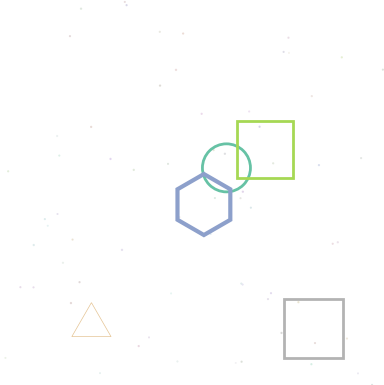[{"shape": "circle", "thickness": 2, "radius": 0.31, "center": [0.588, 0.564]}, {"shape": "hexagon", "thickness": 3, "radius": 0.4, "center": [0.53, 0.469]}, {"shape": "square", "thickness": 2, "radius": 0.37, "center": [0.688, 0.612]}, {"shape": "triangle", "thickness": 0.5, "radius": 0.29, "center": [0.237, 0.155]}, {"shape": "square", "thickness": 2, "radius": 0.38, "center": [0.815, 0.147]}]